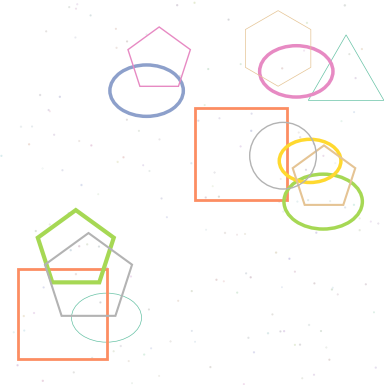[{"shape": "triangle", "thickness": 0.5, "radius": 0.57, "center": [0.899, 0.796]}, {"shape": "oval", "thickness": 0.5, "radius": 0.45, "center": [0.277, 0.175]}, {"shape": "square", "thickness": 2, "radius": 0.58, "center": [0.162, 0.185]}, {"shape": "square", "thickness": 2, "radius": 0.6, "center": [0.625, 0.6]}, {"shape": "oval", "thickness": 2.5, "radius": 0.48, "center": [0.381, 0.765]}, {"shape": "pentagon", "thickness": 1, "radius": 0.43, "center": [0.413, 0.845]}, {"shape": "oval", "thickness": 2.5, "radius": 0.48, "center": [0.77, 0.815]}, {"shape": "pentagon", "thickness": 3, "radius": 0.52, "center": [0.197, 0.351]}, {"shape": "oval", "thickness": 2.5, "radius": 0.51, "center": [0.839, 0.476]}, {"shape": "oval", "thickness": 2.5, "radius": 0.4, "center": [0.805, 0.582]}, {"shape": "hexagon", "thickness": 0.5, "radius": 0.49, "center": [0.722, 0.874]}, {"shape": "pentagon", "thickness": 1.5, "radius": 0.43, "center": [0.842, 0.537]}, {"shape": "pentagon", "thickness": 1.5, "radius": 0.59, "center": [0.23, 0.276]}, {"shape": "circle", "thickness": 1, "radius": 0.43, "center": [0.735, 0.596]}]